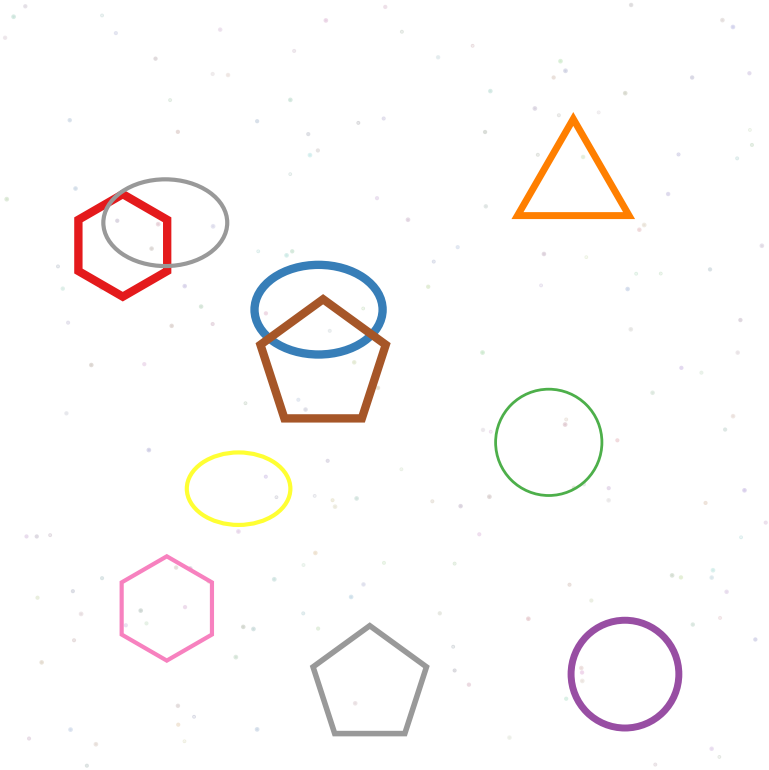[{"shape": "hexagon", "thickness": 3, "radius": 0.33, "center": [0.159, 0.681]}, {"shape": "oval", "thickness": 3, "radius": 0.42, "center": [0.414, 0.598]}, {"shape": "circle", "thickness": 1, "radius": 0.35, "center": [0.713, 0.426]}, {"shape": "circle", "thickness": 2.5, "radius": 0.35, "center": [0.812, 0.125]}, {"shape": "triangle", "thickness": 2.5, "radius": 0.42, "center": [0.745, 0.762]}, {"shape": "oval", "thickness": 1.5, "radius": 0.34, "center": [0.31, 0.365]}, {"shape": "pentagon", "thickness": 3, "radius": 0.43, "center": [0.42, 0.526]}, {"shape": "hexagon", "thickness": 1.5, "radius": 0.34, "center": [0.217, 0.21]}, {"shape": "pentagon", "thickness": 2, "radius": 0.39, "center": [0.48, 0.11]}, {"shape": "oval", "thickness": 1.5, "radius": 0.4, "center": [0.215, 0.711]}]